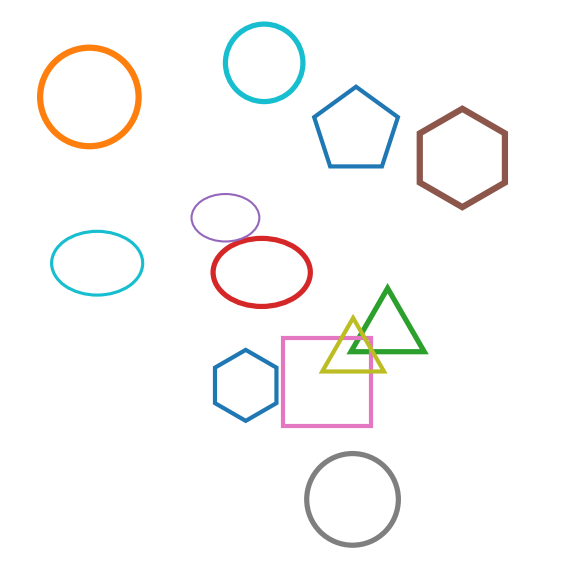[{"shape": "hexagon", "thickness": 2, "radius": 0.31, "center": [0.425, 0.332]}, {"shape": "pentagon", "thickness": 2, "radius": 0.38, "center": [0.617, 0.773]}, {"shape": "circle", "thickness": 3, "radius": 0.43, "center": [0.155, 0.831]}, {"shape": "triangle", "thickness": 2.5, "radius": 0.37, "center": [0.671, 0.427]}, {"shape": "oval", "thickness": 2.5, "radius": 0.42, "center": [0.453, 0.527]}, {"shape": "oval", "thickness": 1, "radius": 0.29, "center": [0.39, 0.622]}, {"shape": "hexagon", "thickness": 3, "radius": 0.43, "center": [0.801, 0.726]}, {"shape": "square", "thickness": 2, "radius": 0.38, "center": [0.567, 0.338]}, {"shape": "circle", "thickness": 2.5, "radius": 0.4, "center": [0.61, 0.134]}, {"shape": "triangle", "thickness": 2, "radius": 0.31, "center": [0.611, 0.387]}, {"shape": "oval", "thickness": 1.5, "radius": 0.39, "center": [0.168, 0.543]}, {"shape": "circle", "thickness": 2.5, "radius": 0.34, "center": [0.457, 0.89]}]